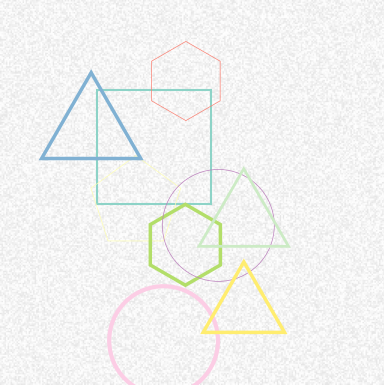[{"shape": "square", "thickness": 1.5, "radius": 0.74, "center": [0.401, 0.619]}, {"shape": "pentagon", "thickness": 0.5, "radius": 0.61, "center": [0.353, 0.473]}, {"shape": "hexagon", "thickness": 0.5, "radius": 0.51, "center": [0.483, 0.79]}, {"shape": "triangle", "thickness": 2.5, "radius": 0.74, "center": [0.237, 0.663]}, {"shape": "hexagon", "thickness": 2.5, "radius": 0.53, "center": [0.481, 0.364]}, {"shape": "circle", "thickness": 3, "radius": 0.71, "center": [0.425, 0.115]}, {"shape": "circle", "thickness": 0.5, "radius": 0.73, "center": [0.567, 0.414]}, {"shape": "triangle", "thickness": 2, "radius": 0.67, "center": [0.633, 0.427]}, {"shape": "triangle", "thickness": 2.5, "radius": 0.61, "center": [0.633, 0.198]}]